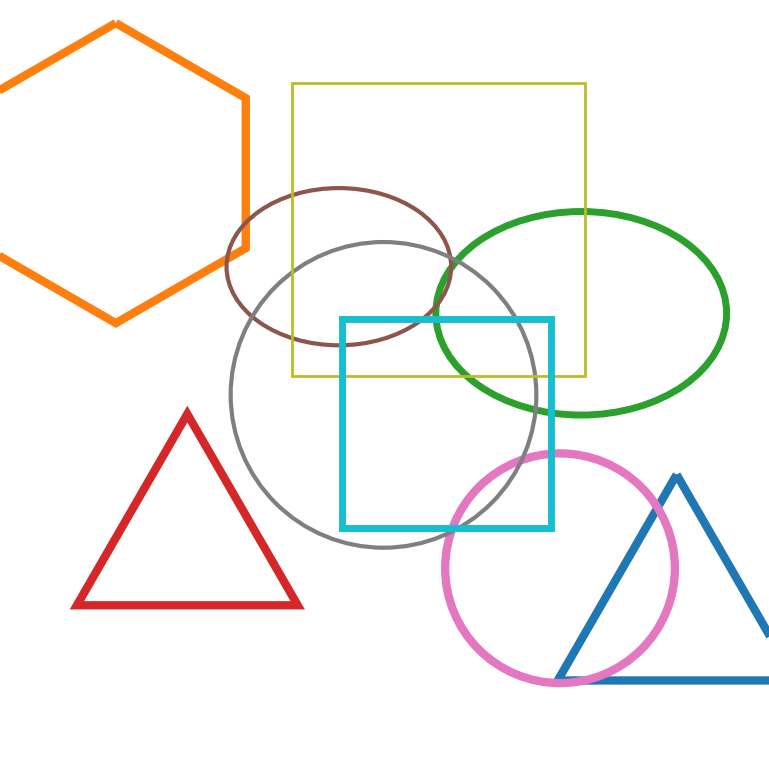[{"shape": "triangle", "thickness": 3, "radius": 0.89, "center": [0.879, 0.205]}, {"shape": "hexagon", "thickness": 3, "radius": 0.97, "center": [0.15, 0.775]}, {"shape": "oval", "thickness": 2.5, "radius": 0.94, "center": [0.755, 0.593]}, {"shape": "triangle", "thickness": 3, "radius": 0.83, "center": [0.243, 0.297]}, {"shape": "oval", "thickness": 1.5, "radius": 0.73, "center": [0.44, 0.654]}, {"shape": "circle", "thickness": 3, "radius": 0.75, "center": [0.727, 0.262]}, {"shape": "circle", "thickness": 1.5, "radius": 0.99, "center": [0.498, 0.487]}, {"shape": "square", "thickness": 1, "radius": 0.95, "center": [0.57, 0.702]}, {"shape": "square", "thickness": 2.5, "radius": 0.68, "center": [0.58, 0.451]}]